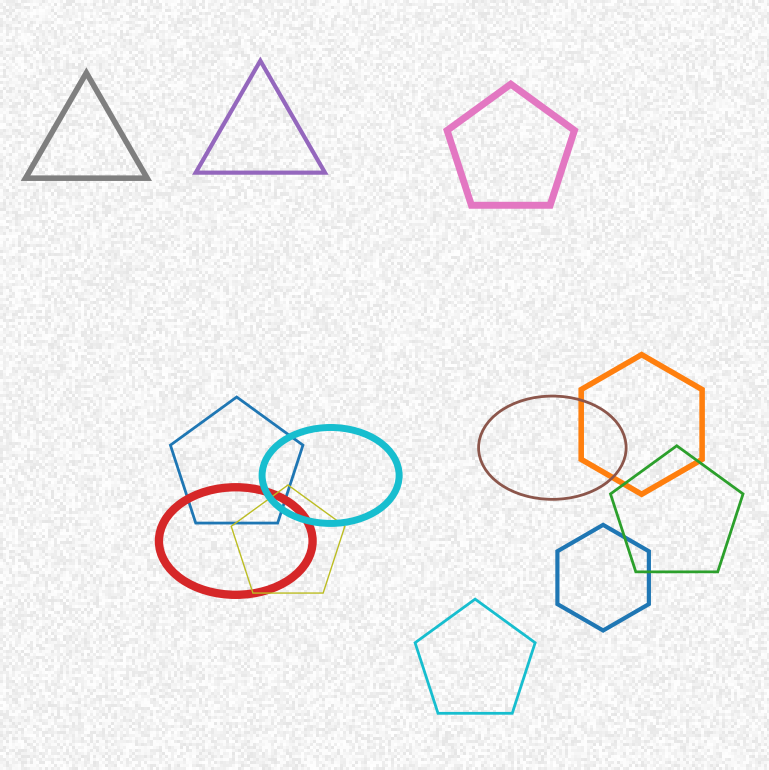[{"shape": "pentagon", "thickness": 1, "radius": 0.45, "center": [0.307, 0.394]}, {"shape": "hexagon", "thickness": 1.5, "radius": 0.34, "center": [0.783, 0.25]}, {"shape": "hexagon", "thickness": 2, "radius": 0.45, "center": [0.833, 0.449]}, {"shape": "pentagon", "thickness": 1, "radius": 0.45, "center": [0.879, 0.331]}, {"shape": "oval", "thickness": 3, "radius": 0.5, "center": [0.306, 0.297]}, {"shape": "triangle", "thickness": 1.5, "radius": 0.48, "center": [0.338, 0.824]}, {"shape": "oval", "thickness": 1, "radius": 0.48, "center": [0.717, 0.419]}, {"shape": "pentagon", "thickness": 2.5, "radius": 0.43, "center": [0.663, 0.804]}, {"shape": "triangle", "thickness": 2, "radius": 0.46, "center": [0.112, 0.814]}, {"shape": "pentagon", "thickness": 0.5, "radius": 0.39, "center": [0.374, 0.293]}, {"shape": "oval", "thickness": 2.5, "radius": 0.44, "center": [0.429, 0.383]}, {"shape": "pentagon", "thickness": 1, "radius": 0.41, "center": [0.617, 0.14]}]